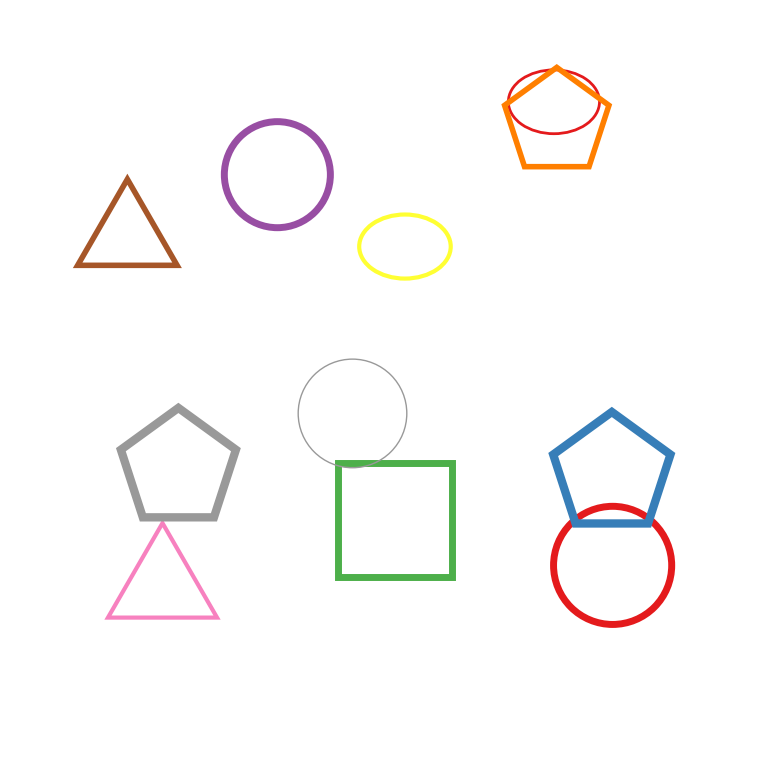[{"shape": "oval", "thickness": 1, "radius": 0.3, "center": [0.719, 0.868]}, {"shape": "circle", "thickness": 2.5, "radius": 0.38, "center": [0.796, 0.266]}, {"shape": "pentagon", "thickness": 3, "radius": 0.4, "center": [0.795, 0.385]}, {"shape": "square", "thickness": 2.5, "radius": 0.37, "center": [0.513, 0.325]}, {"shape": "circle", "thickness": 2.5, "radius": 0.34, "center": [0.36, 0.773]}, {"shape": "pentagon", "thickness": 2, "radius": 0.36, "center": [0.723, 0.841]}, {"shape": "oval", "thickness": 1.5, "radius": 0.3, "center": [0.526, 0.68]}, {"shape": "triangle", "thickness": 2, "radius": 0.37, "center": [0.165, 0.693]}, {"shape": "triangle", "thickness": 1.5, "radius": 0.41, "center": [0.211, 0.239]}, {"shape": "pentagon", "thickness": 3, "radius": 0.39, "center": [0.232, 0.392]}, {"shape": "circle", "thickness": 0.5, "radius": 0.35, "center": [0.458, 0.463]}]